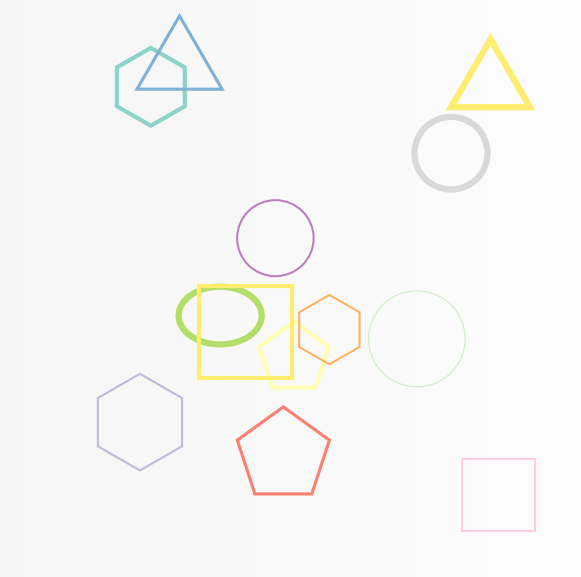[{"shape": "hexagon", "thickness": 2, "radius": 0.34, "center": [0.26, 0.849]}, {"shape": "pentagon", "thickness": 2, "radius": 0.32, "center": [0.506, 0.379]}, {"shape": "hexagon", "thickness": 1, "radius": 0.42, "center": [0.241, 0.268]}, {"shape": "pentagon", "thickness": 1.5, "radius": 0.42, "center": [0.487, 0.211]}, {"shape": "triangle", "thickness": 1.5, "radius": 0.42, "center": [0.309, 0.887]}, {"shape": "hexagon", "thickness": 1, "radius": 0.3, "center": [0.567, 0.428]}, {"shape": "oval", "thickness": 3, "radius": 0.36, "center": [0.379, 0.453]}, {"shape": "square", "thickness": 1, "radius": 0.31, "center": [0.858, 0.142]}, {"shape": "circle", "thickness": 3, "radius": 0.31, "center": [0.776, 0.734]}, {"shape": "circle", "thickness": 1, "radius": 0.33, "center": [0.474, 0.587]}, {"shape": "circle", "thickness": 0.5, "radius": 0.42, "center": [0.717, 0.412]}, {"shape": "square", "thickness": 2, "radius": 0.4, "center": [0.422, 0.424]}, {"shape": "triangle", "thickness": 3, "radius": 0.39, "center": [0.844, 0.853]}]